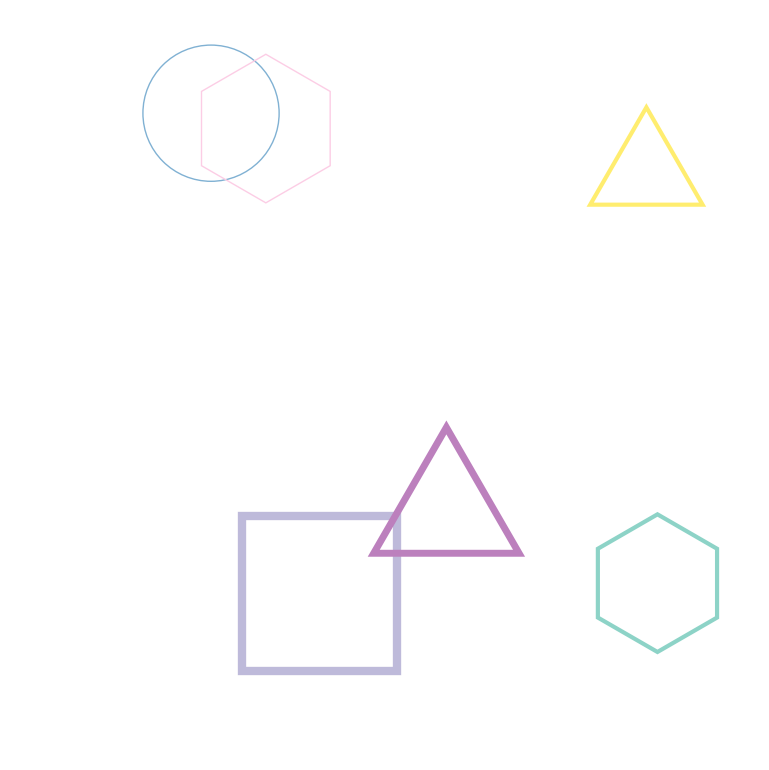[{"shape": "hexagon", "thickness": 1.5, "radius": 0.45, "center": [0.854, 0.243]}, {"shape": "square", "thickness": 3, "radius": 0.5, "center": [0.415, 0.229]}, {"shape": "circle", "thickness": 0.5, "radius": 0.44, "center": [0.274, 0.853]}, {"shape": "hexagon", "thickness": 0.5, "radius": 0.48, "center": [0.345, 0.833]}, {"shape": "triangle", "thickness": 2.5, "radius": 0.54, "center": [0.58, 0.336]}, {"shape": "triangle", "thickness": 1.5, "radius": 0.42, "center": [0.839, 0.776]}]